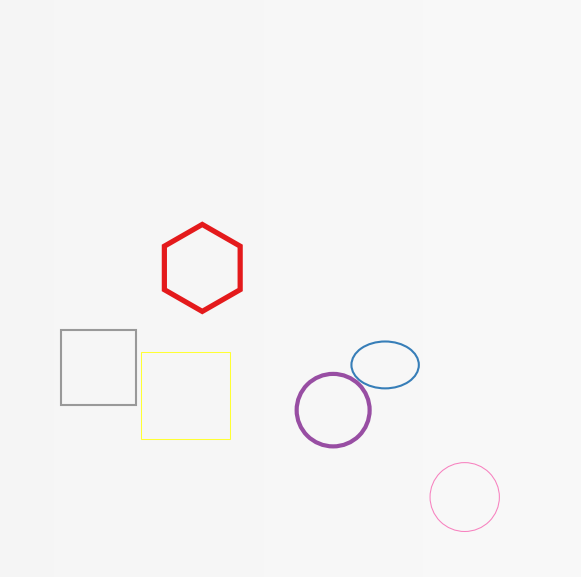[{"shape": "hexagon", "thickness": 2.5, "radius": 0.38, "center": [0.348, 0.535]}, {"shape": "oval", "thickness": 1, "radius": 0.29, "center": [0.663, 0.367]}, {"shape": "circle", "thickness": 2, "radius": 0.31, "center": [0.573, 0.289]}, {"shape": "square", "thickness": 0.5, "radius": 0.38, "center": [0.319, 0.314]}, {"shape": "circle", "thickness": 0.5, "radius": 0.3, "center": [0.8, 0.138]}, {"shape": "square", "thickness": 1, "radius": 0.32, "center": [0.17, 0.363]}]